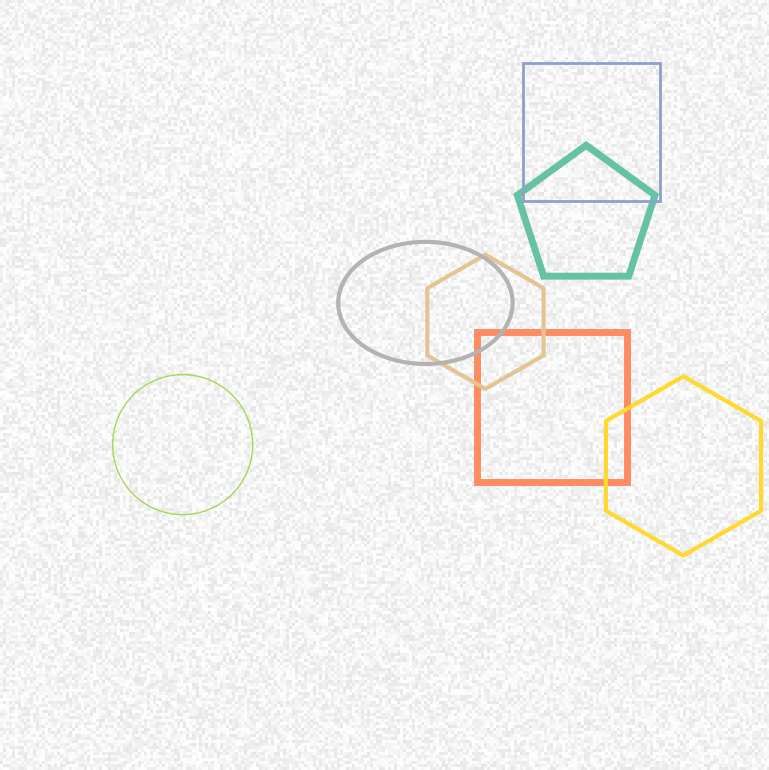[{"shape": "pentagon", "thickness": 2.5, "radius": 0.47, "center": [0.761, 0.717]}, {"shape": "square", "thickness": 2.5, "radius": 0.49, "center": [0.717, 0.471]}, {"shape": "square", "thickness": 1, "radius": 0.45, "center": [0.768, 0.829]}, {"shape": "circle", "thickness": 0.5, "radius": 0.45, "center": [0.237, 0.423]}, {"shape": "hexagon", "thickness": 1.5, "radius": 0.58, "center": [0.888, 0.395]}, {"shape": "hexagon", "thickness": 1.5, "radius": 0.44, "center": [0.63, 0.582]}, {"shape": "oval", "thickness": 1.5, "radius": 0.57, "center": [0.553, 0.607]}]